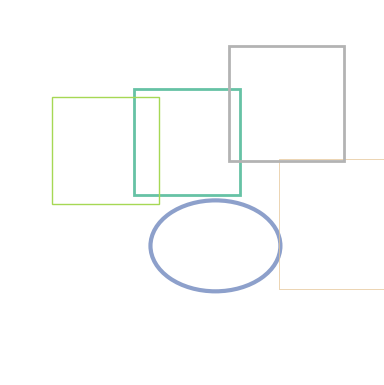[{"shape": "square", "thickness": 2, "radius": 0.69, "center": [0.485, 0.631]}, {"shape": "oval", "thickness": 3, "radius": 0.84, "center": [0.56, 0.361]}, {"shape": "square", "thickness": 1, "radius": 0.69, "center": [0.274, 0.609]}, {"shape": "square", "thickness": 0.5, "radius": 0.84, "center": [0.893, 0.418]}, {"shape": "square", "thickness": 2, "radius": 0.75, "center": [0.745, 0.73]}]